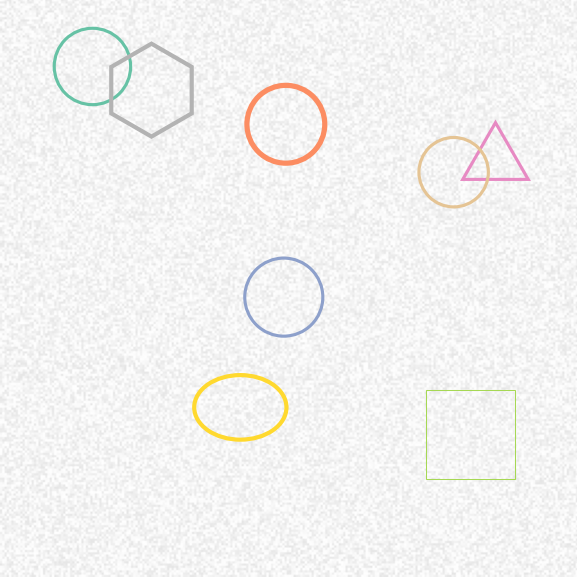[{"shape": "circle", "thickness": 1.5, "radius": 0.33, "center": [0.16, 0.884]}, {"shape": "circle", "thickness": 2.5, "radius": 0.34, "center": [0.495, 0.784]}, {"shape": "circle", "thickness": 1.5, "radius": 0.34, "center": [0.491, 0.485]}, {"shape": "triangle", "thickness": 1.5, "radius": 0.33, "center": [0.858, 0.721]}, {"shape": "square", "thickness": 0.5, "radius": 0.38, "center": [0.815, 0.246]}, {"shape": "oval", "thickness": 2, "radius": 0.4, "center": [0.416, 0.294]}, {"shape": "circle", "thickness": 1.5, "radius": 0.3, "center": [0.786, 0.701]}, {"shape": "hexagon", "thickness": 2, "radius": 0.4, "center": [0.262, 0.843]}]